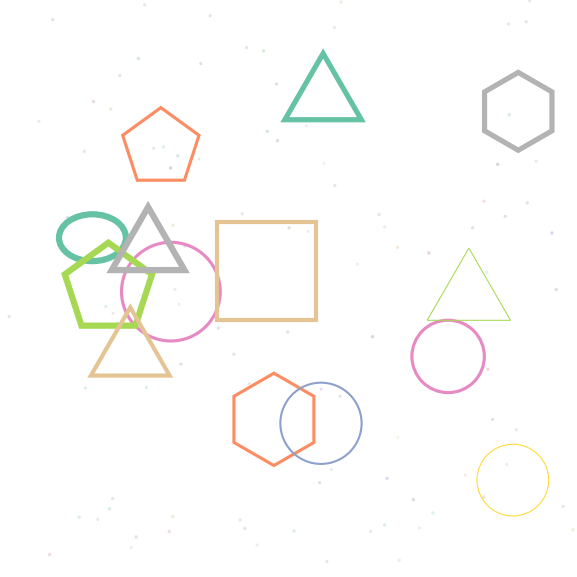[{"shape": "oval", "thickness": 3, "radius": 0.29, "center": [0.16, 0.588]}, {"shape": "triangle", "thickness": 2.5, "radius": 0.38, "center": [0.559, 0.83]}, {"shape": "hexagon", "thickness": 1.5, "radius": 0.4, "center": [0.474, 0.273]}, {"shape": "pentagon", "thickness": 1.5, "radius": 0.35, "center": [0.279, 0.743]}, {"shape": "circle", "thickness": 1, "radius": 0.35, "center": [0.556, 0.266]}, {"shape": "circle", "thickness": 1.5, "radius": 0.43, "center": [0.296, 0.494]}, {"shape": "circle", "thickness": 1.5, "radius": 0.31, "center": [0.776, 0.382]}, {"shape": "triangle", "thickness": 0.5, "radius": 0.42, "center": [0.812, 0.486]}, {"shape": "pentagon", "thickness": 3, "radius": 0.4, "center": [0.188, 0.499]}, {"shape": "circle", "thickness": 0.5, "radius": 0.31, "center": [0.888, 0.168]}, {"shape": "square", "thickness": 2, "radius": 0.43, "center": [0.461, 0.53]}, {"shape": "triangle", "thickness": 2, "radius": 0.39, "center": [0.226, 0.388]}, {"shape": "hexagon", "thickness": 2.5, "radius": 0.34, "center": [0.897, 0.806]}, {"shape": "triangle", "thickness": 3, "radius": 0.36, "center": [0.256, 0.568]}]